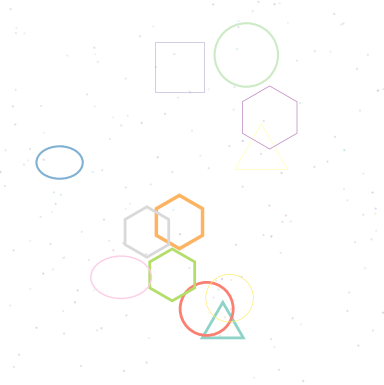[{"shape": "triangle", "thickness": 2, "radius": 0.31, "center": [0.579, 0.153]}, {"shape": "triangle", "thickness": 0.5, "radius": 0.4, "center": [0.679, 0.6]}, {"shape": "square", "thickness": 0.5, "radius": 0.32, "center": [0.466, 0.825]}, {"shape": "circle", "thickness": 2, "radius": 0.34, "center": [0.537, 0.198]}, {"shape": "oval", "thickness": 1.5, "radius": 0.3, "center": [0.155, 0.578]}, {"shape": "hexagon", "thickness": 2.5, "radius": 0.35, "center": [0.466, 0.423]}, {"shape": "hexagon", "thickness": 2, "radius": 0.34, "center": [0.447, 0.286]}, {"shape": "oval", "thickness": 1, "radius": 0.39, "center": [0.315, 0.28]}, {"shape": "hexagon", "thickness": 2, "radius": 0.33, "center": [0.382, 0.397]}, {"shape": "hexagon", "thickness": 0.5, "radius": 0.41, "center": [0.7, 0.695]}, {"shape": "circle", "thickness": 1.5, "radius": 0.41, "center": [0.64, 0.857]}, {"shape": "circle", "thickness": 0.5, "radius": 0.31, "center": [0.596, 0.226]}]